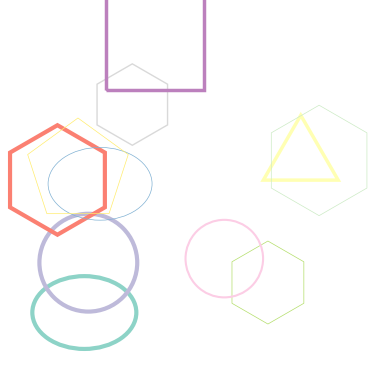[{"shape": "oval", "thickness": 3, "radius": 0.68, "center": [0.219, 0.188]}, {"shape": "triangle", "thickness": 2.5, "radius": 0.56, "center": [0.781, 0.588]}, {"shape": "circle", "thickness": 3, "radius": 0.64, "center": [0.229, 0.318]}, {"shape": "hexagon", "thickness": 3, "radius": 0.71, "center": [0.149, 0.533]}, {"shape": "oval", "thickness": 0.5, "radius": 0.68, "center": [0.26, 0.523]}, {"shape": "hexagon", "thickness": 0.5, "radius": 0.54, "center": [0.696, 0.266]}, {"shape": "circle", "thickness": 1.5, "radius": 0.5, "center": [0.583, 0.328]}, {"shape": "hexagon", "thickness": 1, "radius": 0.53, "center": [0.344, 0.728]}, {"shape": "square", "thickness": 2.5, "radius": 0.64, "center": [0.402, 0.894]}, {"shape": "hexagon", "thickness": 0.5, "radius": 0.72, "center": [0.829, 0.583]}, {"shape": "pentagon", "thickness": 0.5, "radius": 0.69, "center": [0.202, 0.556]}]